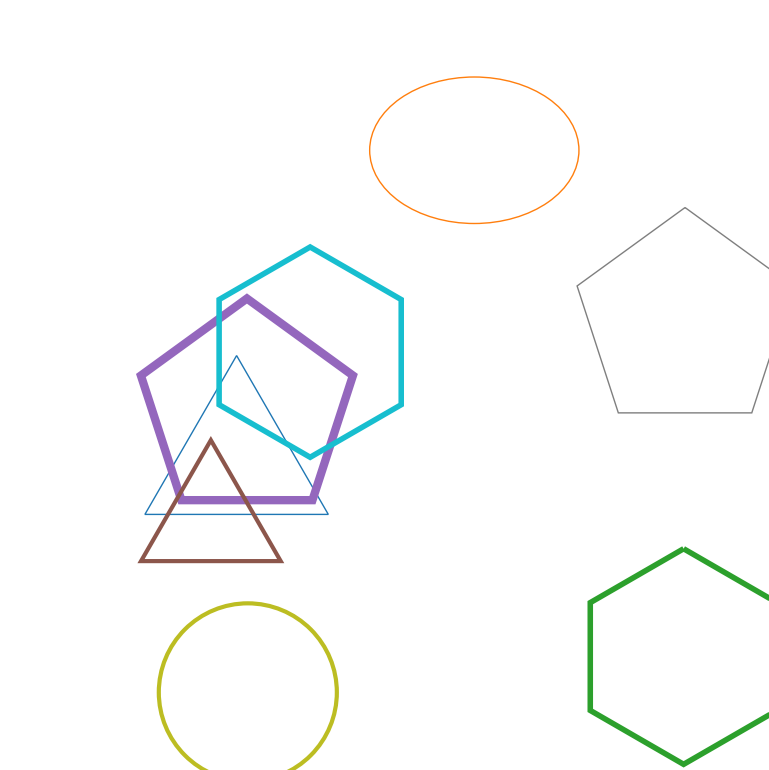[{"shape": "triangle", "thickness": 0.5, "radius": 0.69, "center": [0.307, 0.401]}, {"shape": "oval", "thickness": 0.5, "radius": 0.68, "center": [0.616, 0.805]}, {"shape": "hexagon", "thickness": 2, "radius": 0.7, "center": [0.888, 0.147]}, {"shape": "pentagon", "thickness": 3, "radius": 0.72, "center": [0.321, 0.468]}, {"shape": "triangle", "thickness": 1.5, "radius": 0.52, "center": [0.274, 0.324]}, {"shape": "pentagon", "thickness": 0.5, "radius": 0.74, "center": [0.89, 0.583]}, {"shape": "circle", "thickness": 1.5, "radius": 0.58, "center": [0.322, 0.101]}, {"shape": "hexagon", "thickness": 2, "radius": 0.68, "center": [0.403, 0.543]}]